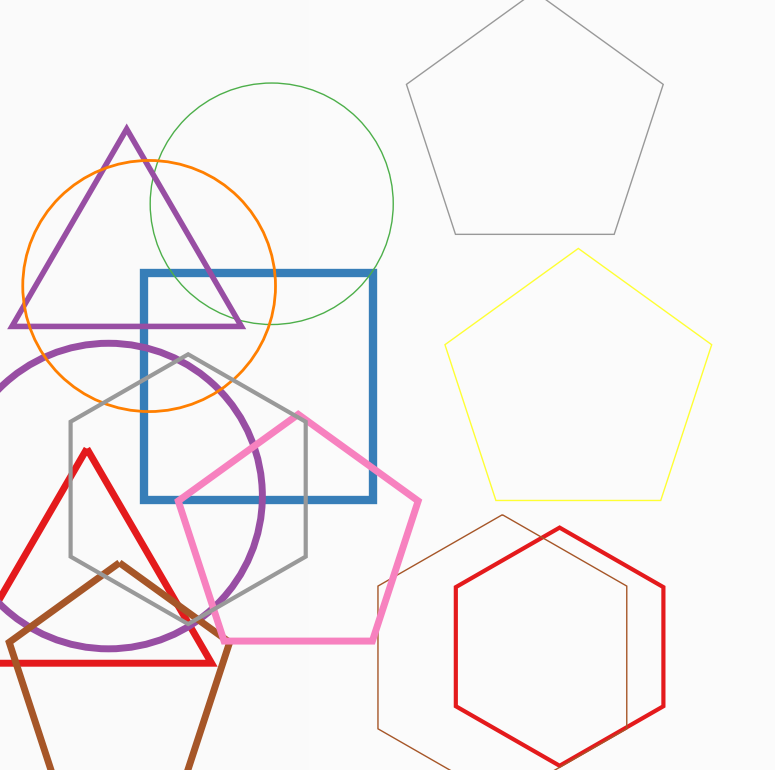[{"shape": "triangle", "thickness": 2.5, "radius": 0.93, "center": [0.112, 0.232]}, {"shape": "hexagon", "thickness": 1.5, "radius": 0.77, "center": [0.722, 0.16]}, {"shape": "square", "thickness": 3, "radius": 0.74, "center": [0.333, 0.498]}, {"shape": "circle", "thickness": 0.5, "radius": 0.78, "center": [0.351, 0.735]}, {"shape": "triangle", "thickness": 2, "radius": 0.85, "center": [0.163, 0.662]}, {"shape": "circle", "thickness": 2.5, "radius": 0.99, "center": [0.14, 0.356]}, {"shape": "circle", "thickness": 1, "radius": 0.82, "center": [0.192, 0.629]}, {"shape": "pentagon", "thickness": 0.5, "radius": 0.9, "center": [0.746, 0.496]}, {"shape": "hexagon", "thickness": 0.5, "radius": 0.93, "center": [0.648, 0.146]}, {"shape": "pentagon", "thickness": 2.5, "radius": 0.75, "center": [0.154, 0.12]}, {"shape": "pentagon", "thickness": 2.5, "radius": 0.81, "center": [0.385, 0.299]}, {"shape": "pentagon", "thickness": 0.5, "radius": 0.87, "center": [0.69, 0.837]}, {"shape": "hexagon", "thickness": 1.5, "radius": 0.88, "center": [0.243, 0.365]}]